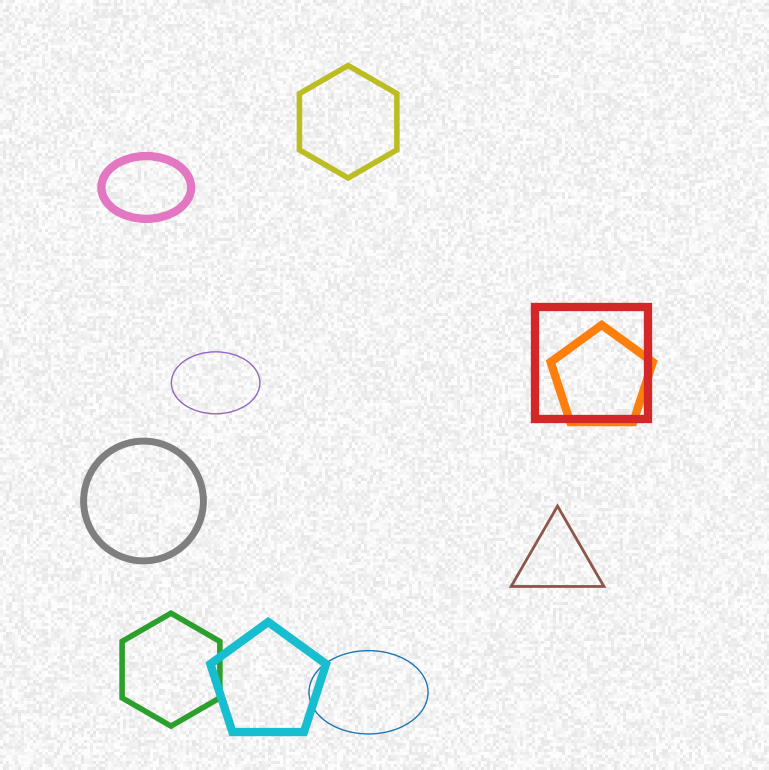[{"shape": "oval", "thickness": 0.5, "radius": 0.39, "center": [0.479, 0.101]}, {"shape": "pentagon", "thickness": 3, "radius": 0.35, "center": [0.781, 0.508]}, {"shape": "hexagon", "thickness": 2, "radius": 0.37, "center": [0.222, 0.13]}, {"shape": "square", "thickness": 3, "radius": 0.37, "center": [0.768, 0.529]}, {"shape": "oval", "thickness": 0.5, "radius": 0.29, "center": [0.28, 0.503]}, {"shape": "triangle", "thickness": 1, "radius": 0.35, "center": [0.724, 0.273]}, {"shape": "oval", "thickness": 3, "radius": 0.29, "center": [0.19, 0.757]}, {"shape": "circle", "thickness": 2.5, "radius": 0.39, "center": [0.186, 0.349]}, {"shape": "hexagon", "thickness": 2, "radius": 0.37, "center": [0.452, 0.842]}, {"shape": "pentagon", "thickness": 3, "radius": 0.4, "center": [0.348, 0.113]}]